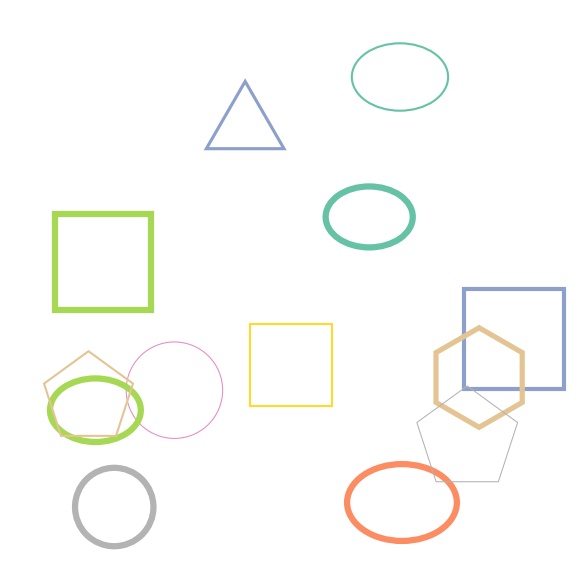[{"shape": "oval", "thickness": 3, "radius": 0.38, "center": [0.639, 0.624]}, {"shape": "oval", "thickness": 1, "radius": 0.42, "center": [0.693, 0.866]}, {"shape": "oval", "thickness": 3, "radius": 0.48, "center": [0.696, 0.129]}, {"shape": "triangle", "thickness": 1.5, "radius": 0.39, "center": [0.425, 0.78]}, {"shape": "square", "thickness": 2, "radius": 0.44, "center": [0.89, 0.412]}, {"shape": "circle", "thickness": 0.5, "radius": 0.42, "center": [0.302, 0.323]}, {"shape": "square", "thickness": 3, "radius": 0.41, "center": [0.178, 0.546]}, {"shape": "oval", "thickness": 3, "radius": 0.39, "center": [0.165, 0.289]}, {"shape": "square", "thickness": 1, "radius": 0.36, "center": [0.503, 0.368]}, {"shape": "pentagon", "thickness": 1, "radius": 0.4, "center": [0.153, 0.31]}, {"shape": "hexagon", "thickness": 2.5, "radius": 0.43, "center": [0.83, 0.345]}, {"shape": "pentagon", "thickness": 0.5, "radius": 0.46, "center": [0.809, 0.239]}, {"shape": "circle", "thickness": 3, "radius": 0.34, "center": [0.198, 0.121]}]